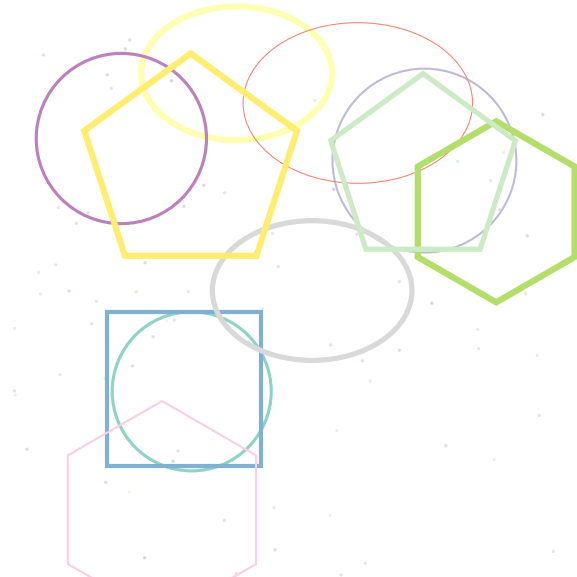[{"shape": "circle", "thickness": 1.5, "radius": 0.69, "center": [0.332, 0.321]}, {"shape": "oval", "thickness": 3, "radius": 0.83, "center": [0.41, 0.872]}, {"shape": "circle", "thickness": 1, "radius": 0.8, "center": [0.735, 0.721]}, {"shape": "oval", "thickness": 0.5, "radius": 0.99, "center": [0.62, 0.821]}, {"shape": "square", "thickness": 2, "radius": 0.67, "center": [0.319, 0.325]}, {"shape": "hexagon", "thickness": 3, "radius": 0.78, "center": [0.859, 0.632]}, {"shape": "hexagon", "thickness": 1, "radius": 0.94, "center": [0.28, 0.117]}, {"shape": "oval", "thickness": 2.5, "radius": 0.86, "center": [0.541, 0.496]}, {"shape": "circle", "thickness": 1.5, "radius": 0.74, "center": [0.21, 0.759]}, {"shape": "pentagon", "thickness": 2.5, "radius": 0.84, "center": [0.733, 0.704]}, {"shape": "pentagon", "thickness": 3, "radius": 0.97, "center": [0.33, 0.713]}]